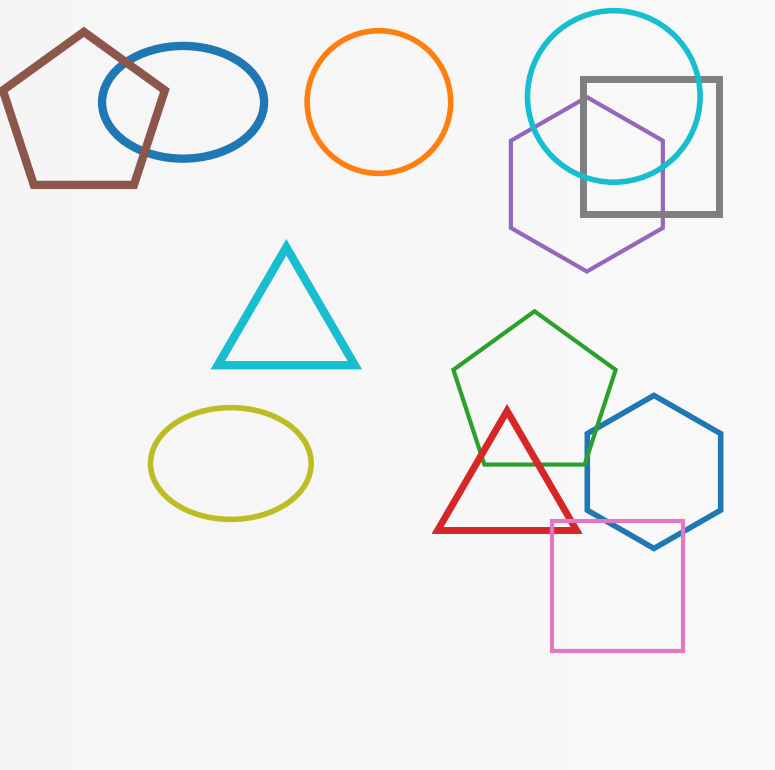[{"shape": "oval", "thickness": 3, "radius": 0.52, "center": [0.236, 0.867]}, {"shape": "hexagon", "thickness": 2, "radius": 0.5, "center": [0.844, 0.387]}, {"shape": "circle", "thickness": 2, "radius": 0.46, "center": [0.489, 0.867]}, {"shape": "pentagon", "thickness": 1.5, "radius": 0.55, "center": [0.69, 0.486]}, {"shape": "triangle", "thickness": 2.5, "radius": 0.52, "center": [0.654, 0.363]}, {"shape": "hexagon", "thickness": 1.5, "radius": 0.57, "center": [0.757, 0.761]}, {"shape": "pentagon", "thickness": 3, "radius": 0.55, "center": [0.108, 0.849]}, {"shape": "square", "thickness": 1.5, "radius": 0.42, "center": [0.797, 0.239]}, {"shape": "square", "thickness": 2.5, "radius": 0.44, "center": [0.84, 0.809]}, {"shape": "oval", "thickness": 2, "radius": 0.52, "center": [0.298, 0.398]}, {"shape": "triangle", "thickness": 3, "radius": 0.51, "center": [0.369, 0.577]}, {"shape": "circle", "thickness": 2, "radius": 0.56, "center": [0.792, 0.875]}]